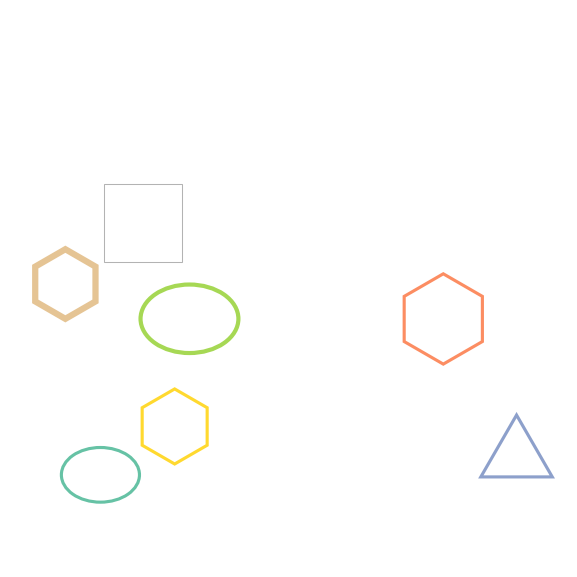[{"shape": "oval", "thickness": 1.5, "radius": 0.34, "center": [0.174, 0.177]}, {"shape": "hexagon", "thickness": 1.5, "radius": 0.39, "center": [0.768, 0.447]}, {"shape": "triangle", "thickness": 1.5, "radius": 0.36, "center": [0.894, 0.209]}, {"shape": "oval", "thickness": 2, "radius": 0.42, "center": [0.328, 0.447]}, {"shape": "hexagon", "thickness": 1.5, "radius": 0.32, "center": [0.302, 0.261]}, {"shape": "hexagon", "thickness": 3, "radius": 0.3, "center": [0.113, 0.507]}, {"shape": "square", "thickness": 0.5, "radius": 0.33, "center": [0.248, 0.613]}]